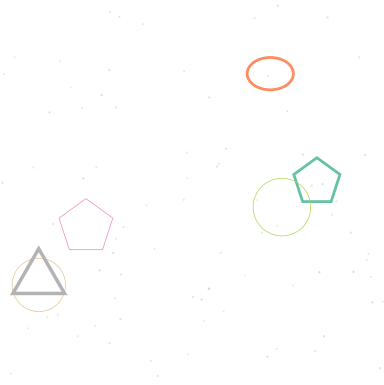[{"shape": "pentagon", "thickness": 2, "radius": 0.31, "center": [0.823, 0.527]}, {"shape": "oval", "thickness": 2, "radius": 0.3, "center": [0.702, 0.809]}, {"shape": "pentagon", "thickness": 0.5, "radius": 0.37, "center": [0.223, 0.411]}, {"shape": "circle", "thickness": 0.5, "radius": 0.37, "center": [0.732, 0.462]}, {"shape": "circle", "thickness": 0.5, "radius": 0.35, "center": [0.101, 0.26]}, {"shape": "triangle", "thickness": 2.5, "radius": 0.39, "center": [0.101, 0.276]}]